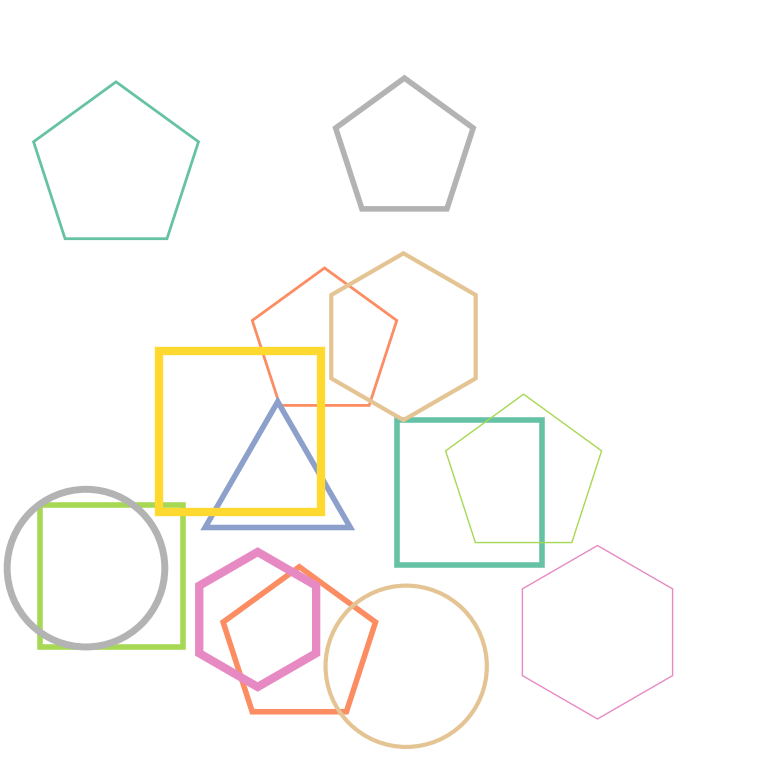[{"shape": "pentagon", "thickness": 1, "radius": 0.56, "center": [0.151, 0.781]}, {"shape": "square", "thickness": 2, "radius": 0.47, "center": [0.61, 0.36]}, {"shape": "pentagon", "thickness": 1, "radius": 0.49, "center": [0.421, 0.553]}, {"shape": "pentagon", "thickness": 2, "radius": 0.52, "center": [0.389, 0.16]}, {"shape": "triangle", "thickness": 2, "radius": 0.54, "center": [0.361, 0.369]}, {"shape": "hexagon", "thickness": 3, "radius": 0.44, "center": [0.335, 0.195]}, {"shape": "hexagon", "thickness": 0.5, "radius": 0.56, "center": [0.776, 0.179]}, {"shape": "square", "thickness": 2, "radius": 0.46, "center": [0.145, 0.252]}, {"shape": "pentagon", "thickness": 0.5, "radius": 0.53, "center": [0.68, 0.382]}, {"shape": "square", "thickness": 3, "radius": 0.52, "center": [0.312, 0.44]}, {"shape": "circle", "thickness": 1.5, "radius": 0.52, "center": [0.528, 0.135]}, {"shape": "hexagon", "thickness": 1.5, "radius": 0.54, "center": [0.524, 0.563]}, {"shape": "pentagon", "thickness": 2, "radius": 0.47, "center": [0.525, 0.805]}, {"shape": "circle", "thickness": 2.5, "radius": 0.51, "center": [0.112, 0.262]}]